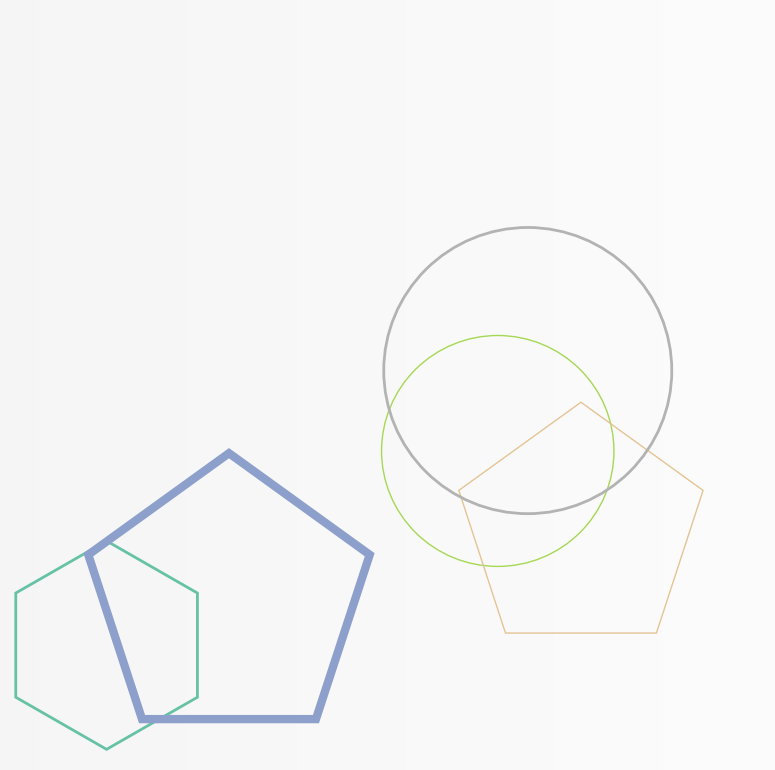[{"shape": "hexagon", "thickness": 1, "radius": 0.68, "center": [0.138, 0.162]}, {"shape": "pentagon", "thickness": 3, "radius": 0.95, "center": [0.295, 0.221]}, {"shape": "circle", "thickness": 0.5, "radius": 0.75, "center": [0.642, 0.414]}, {"shape": "pentagon", "thickness": 0.5, "radius": 0.83, "center": [0.75, 0.312]}, {"shape": "circle", "thickness": 1, "radius": 0.93, "center": [0.681, 0.519]}]